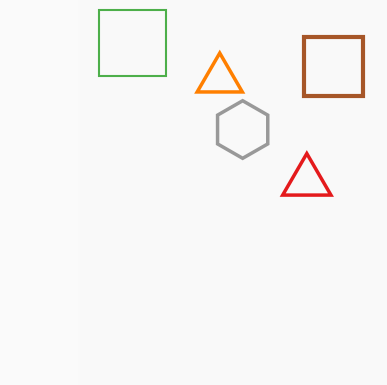[{"shape": "triangle", "thickness": 2.5, "radius": 0.36, "center": [0.792, 0.529]}, {"shape": "square", "thickness": 1.5, "radius": 0.43, "center": [0.343, 0.888]}, {"shape": "triangle", "thickness": 2.5, "radius": 0.34, "center": [0.567, 0.795]}, {"shape": "square", "thickness": 3, "radius": 0.38, "center": [0.861, 0.827]}, {"shape": "hexagon", "thickness": 2.5, "radius": 0.37, "center": [0.626, 0.664]}]